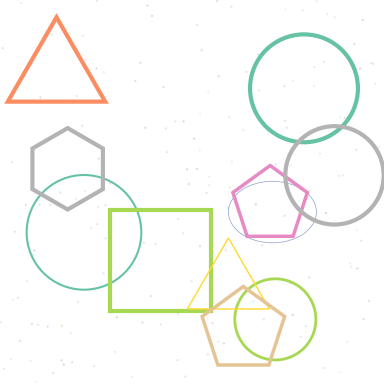[{"shape": "circle", "thickness": 3, "radius": 0.7, "center": [0.79, 0.771]}, {"shape": "circle", "thickness": 1.5, "radius": 0.74, "center": [0.218, 0.396]}, {"shape": "triangle", "thickness": 3, "radius": 0.73, "center": [0.147, 0.809]}, {"shape": "oval", "thickness": 0.5, "radius": 0.57, "center": [0.708, 0.449]}, {"shape": "pentagon", "thickness": 2.5, "radius": 0.51, "center": [0.702, 0.468]}, {"shape": "circle", "thickness": 2, "radius": 0.53, "center": [0.715, 0.17]}, {"shape": "square", "thickness": 3, "radius": 0.65, "center": [0.417, 0.324]}, {"shape": "triangle", "thickness": 1, "radius": 0.61, "center": [0.593, 0.259]}, {"shape": "pentagon", "thickness": 2.5, "radius": 0.56, "center": [0.632, 0.143]}, {"shape": "hexagon", "thickness": 3, "radius": 0.53, "center": [0.176, 0.561]}, {"shape": "circle", "thickness": 3, "radius": 0.64, "center": [0.869, 0.545]}]